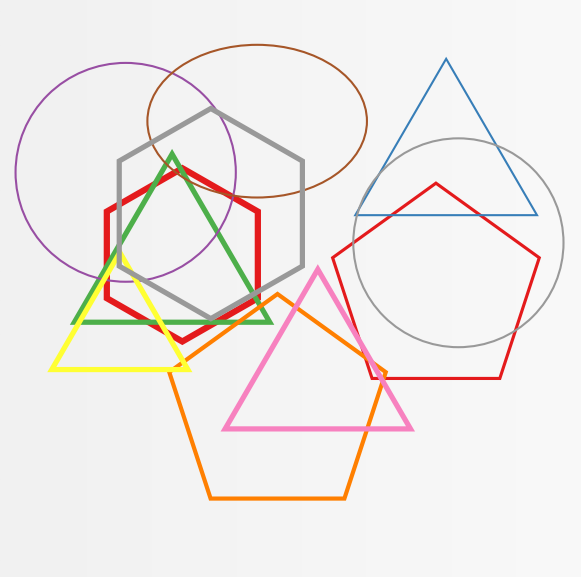[{"shape": "hexagon", "thickness": 3, "radius": 0.75, "center": [0.314, 0.558]}, {"shape": "pentagon", "thickness": 1.5, "radius": 0.93, "center": [0.75, 0.495]}, {"shape": "triangle", "thickness": 1, "radius": 0.9, "center": [0.768, 0.717]}, {"shape": "triangle", "thickness": 2.5, "radius": 0.97, "center": [0.296, 0.538]}, {"shape": "circle", "thickness": 1, "radius": 0.95, "center": [0.216, 0.701]}, {"shape": "pentagon", "thickness": 2, "radius": 0.98, "center": [0.477, 0.294]}, {"shape": "triangle", "thickness": 2.5, "radius": 0.68, "center": [0.206, 0.427]}, {"shape": "oval", "thickness": 1, "radius": 0.94, "center": [0.442, 0.789]}, {"shape": "triangle", "thickness": 2.5, "radius": 0.92, "center": [0.547, 0.349]}, {"shape": "circle", "thickness": 1, "radius": 0.9, "center": [0.789, 0.579]}, {"shape": "hexagon", "thickness": 2.5, "radius": 0.91, "center": [0.363, 0.629]}]